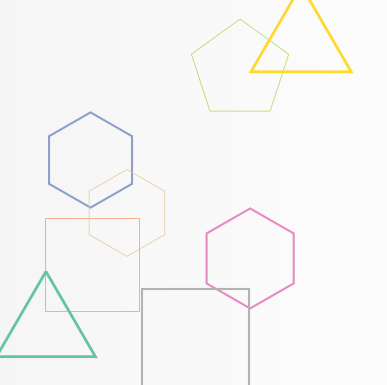[{"shape": "triangle", "thickness": 2, "radius": 0.74, "center": [0.119, 0.147]}, {"shape": "square", "thickness": 0.5, "radius": 0.6, "center": [0.238, 0.313]}, {"shape": "hexagon", "thickness": 1.5, "radius": 0.62, "center": [0.234, 0.584]}, {"shape": "hexagon", "thickness": 1.5, "radius": 0.65, "center": [0.646, 0.329]}, {"shape": "pentagon", "thickness": 0.5, "radius": 0.66, "center": [0.619, 0.818]}, {"shape": "triangle", "thickness": 2, "radius": 0.75, "center": [0.777, 0.888]}, {"shape": "hexagon", "thickness": 0.5, "radius": 0.56, "center": [0.328, 0.447]}, {"shape": "square", "thickness": 1.5, "radius": 0.69, "center": [0.505, 0.113]}]